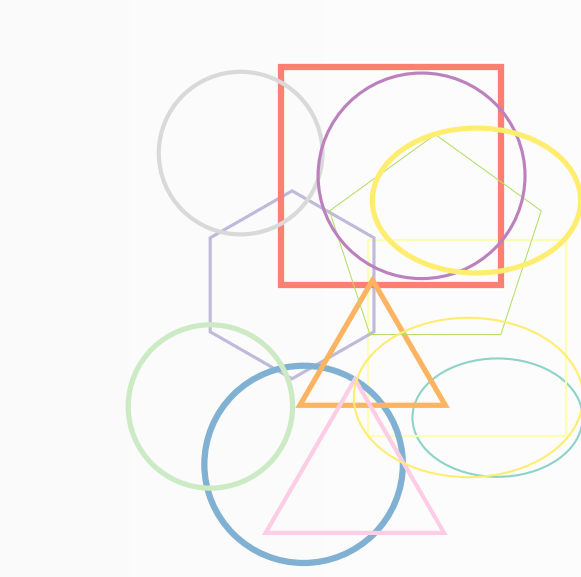[{"shape": "oval", "thickness": 1, "radius": 0.73, "center": [0.856, 0.276]}, {"shape": "square", "thickness": 1, "radius": 0.85, "center": [0.804, 0.414]}, {"shape": "hexagon", "thickness": 1.5, "radius": 0.81, "center": [0.503, 0.506]}, {"shape": "square", "thickness": 3, "radius": 0.94, "center": [0.672, 0.694]}, {"shape": "circle", "thickness": 3, "radius": 0.85, "center": [0.522, 0.195]}, {"shape": "triangle", "thickness": 2.5, "radius": 0.72, "center": [0.641, 0.37]}, {"shape": "pentagon", "thickness": 0.5, "radius": 0.96, "center": [0.749, 0.575]}, {"shape": "triangle", "thickness": 2, "radius": 0.89, "center": [0.611, 0.165]}, {"shape": "circle", "thickness": 2, "radius": 0.7, "center": [0.414, 0.734]}, {"shape": "circle", "thickness": 1.5, "radius": 0.89, "center": [0.725, 0.695]}, {"shape": "circle", "thickness": 2.5, "radius": 0.71, "center": [0.362, 0.295]}, {"shape": "oval", "thickness": 1, "radius": 0.99, "center": [0.806, 0.311]}, {"shape": "oval", "thickness": 2.5, "radius": 0.9, "center": [0.82, 0.652]}]